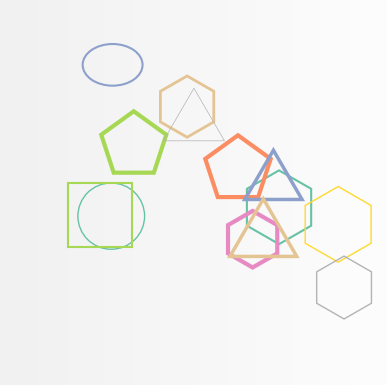[{"shape": "circle", "thickness": 1, "radius": 0.43, "center": [0.287, 0.439]}, {"shape": "hexagon", "thickness": 1.5, "radius": 0.48, "center": [0.72, 0.462]}, {"shape": "pentagon", "thickness": 3, "radius": 0.44, "center": [0.614, 0.56]}, {"shape": "oval", "thickness": 1.5, "radius": 0.39, "center": [0.291, 0.832]}, {"shape": "triangle", "thickness": 2.5, "radius": 0.43, "center": [0.706, 0.525]}, {"shape": "hexagon", "thickness": 3, "radius": 0.37, "center": [0.652, 0.379]}, {"shape": "square", "thickness": 1.5, "radius": 0.42, "center": [0.258, 0.441]}, {"shape": "pentagon", "thickness": 3, "radius": 0.44, "center": [0.345, 0.623]}, {"shape": "hexagon", "thickness": 1, "radius": 0.49, "center": [0.873, 0.417]}, {"shape": "hexagon", "thickness": 2, "radius": 0.4, "center": [0.483, 0.723]}, {"shape": "triangle", "thickness": 2.5, "radius": 0.5, "center": [0.68, 0.384]}, {"shape": "triangle", "thickness": 0.5, "radius": 0.46, "center": [0.5, 0.68]}, {"shape": "hexagon", "thickness": 1, "radius": 0.41, "center": [0.888, 0.253]}]